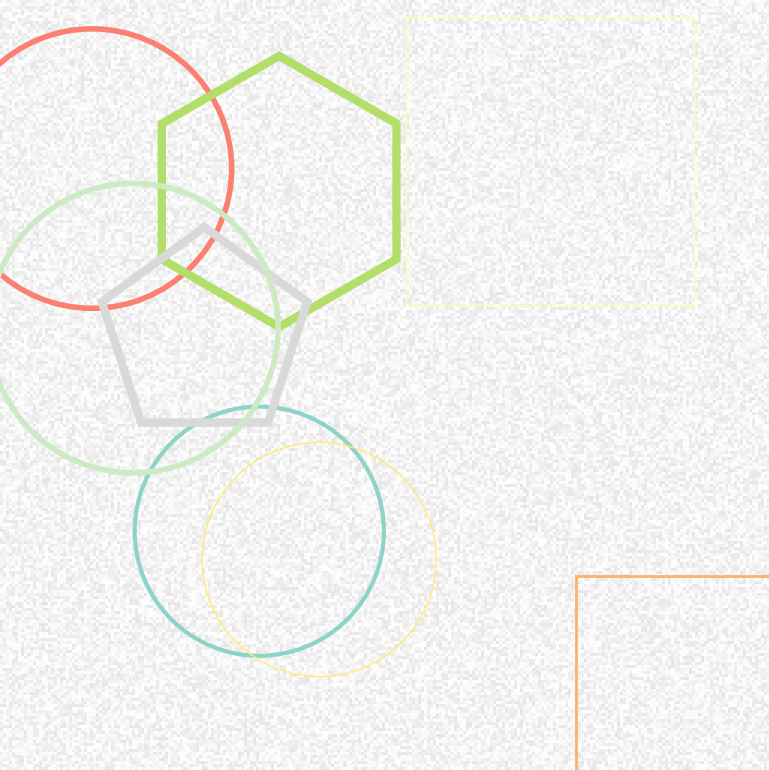[{"shape": "circle", "thickness": 1.5, "radius": 0.81, "center": [0.337, 0.31]}, {"shape": "square", "thickness": 0.5, "radius": 0.93, "center": [0.714, 0.791]}, {"shape": "circle", "thickness": 2, "radius": 0.91, "center": [0.119, 0.781]}, {"shape": "square", "thickness": 1, "radius": 0.69, "center": [0.887, 0.114]}, {"shape": "hexagon", "thickness": 3, "radius": 0.88, "center": [0.363, 0.751]}, {"shape": "pentagon", "thickness": 3, "radius": 0.7, "center": [0.266, 0.565]}, {"shape": "circle", "thickness": 2, "radius": 0.94, "center": [0.173, 0.574]}, {"shape": "circle", "thickness": 0.5, "radius": 0.76, "center": [0.414, 0.274]}]